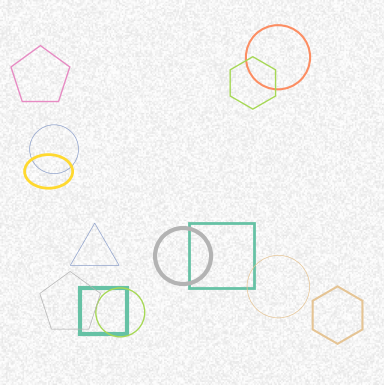[{"shape": "square", "thickness": 2, "radius": 0.42, "center": [0.576, 0.337]}, {"shape": "square", "thickness": 3, "radius": 0.3, "center": [0.269, 0.192]}, {"shape": "circle", "thickness": 1.5, "radius": 0.42, "center": [0.722, 0.851]}, {"shape": "triangle", "thickness": 0.5, "radius": 0.37, "center": [0.246, 0.347]}, {"shape": "circle", "thickness": 0.5, "radius": 0.32, "center": [0.14, 0.612]}, {"shape": "pentagon", "thickness": 1, "radius": 0.4, "center": [0.105, 0.801]}, {"shape": "circle", "thickness": 1, "radius": 0.32, "center": [0.312, 0.189]}, {"shape": "hexagon", "thickness": 1, "radius": 0.34, "center": [0.657, 0.785]}, {"shape": "oval", "thickness": 2, "radius": 0.31, "center": [0.126, 0.555]}, {"shape": "circle", "thickness": 0.5, "radius": 0.41, "center": [0.723, 0.256]}, {"shape": "hexagon", "thickness": 1.5, "radius": 0.37, "center": [0.877, 0.182]}, {"shape": "pentagon", "thickness": 0.5, "radius": 0.41, "center": [0.182, 0.212]}, {"shape": "circle", "thickness": 3, "radius": 0.36, "center": [0.475, 0.335]}]